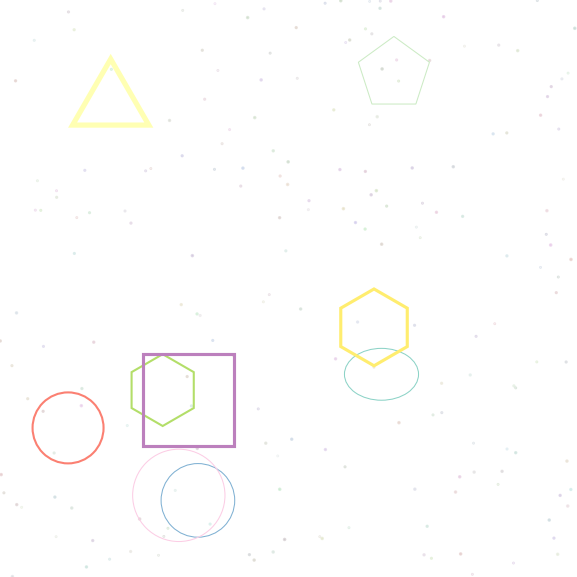[{"shape": "oval", "thickness": 0.5, "radius": 0.32, "center": [0.661, 0.351]}, {"shape": "triangle", "thickness": 2.5, "radius": 0.38, "center": [0.192, 0.821]}, {"shape": "circle", "thickness": 1, "radius": 0.31, "center": [0.118, 0.258]}, {"shape": "circle", "thickness": 0.5, "radius": 0.32, "center": [0.343, 0.133]}, {"shape": "hexagon", "thickness": 1, "radius": 0.31, "center": [0.282, 0.324]}, {"shape": "circle", "thickness": 0.5, "radius": 0.4, "center": [0.31, 0.141]}, {"shape": "square", "thickness": 1.5, "radius": 0.4, "center": [0.326, 0.306]}, {"shape": "pentagon", "thickness": 0.5, "radius": 0.32, "center": [0.682, 0.871]}, {"shape": "hexagon", "thickness": 1.5, "radius": 0.33, "center": [0.648, 0.432]}]